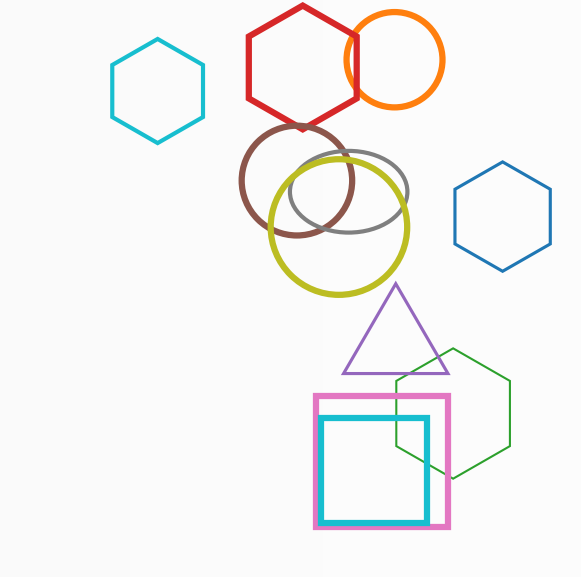[{"shape": "hexagon", "thickness": 1.5, "radius": 0.47, "center": [0.865, 0.624]}, {"shape": "circle", "thickness": 3, "radius": 0.41, "center": [0.679, 0.896]}, {"shape": "hexagon", "thickness": 1, "radius": 0.56, "center": [0.78, 0.283]}, {"shape": "hexagon", "thickness": 3, "radius": 0.54, "center": [0.521, 0.882]}, {"shape": "triangle", "thickness": 1.5, "radius": 0.52, "center": [0.681, 0.404]}, {"shape": "circle", "thickness": 3, "radius": 0.48, "center": [0.511, 0.686]}, {"shape": "square", "thickness": 3, "radius": 0.56, "center": [0.657, 0.2]}, {"shape": "oval", "thickness": 2, "radius": 0.51, "center": [0.6, 0.667]}, {"shape": "circle", "thickness": 3, "radius": 0.59, "center": [0.583, 0.606]}, {"shape": "square", "thickness": 3, "radius": 0.46, "center": [0.644, 0.184]}, {"shape": "hexagon", "thickness": 2, "radius": 0.45, "center": [0.271, 0.842]}]